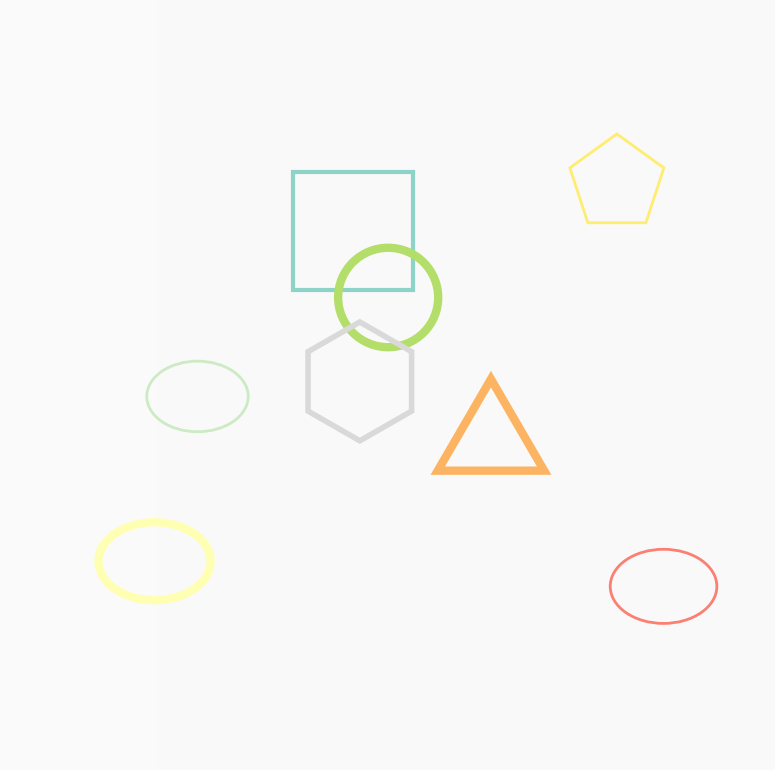[{"shape": "square", "thickness": 1.5, "radius": 0.38, "center": [0.455, 0.7]}, {"shape": "oval", "thickness": 3, "radius": 0.36, "center": [0.199, 0.271]}, {"shape": "oval", "thickness": 1, "radius": 0.34, "center": [0.856, 0.239]}, {"shape": "triangle", "thickness": 3, "radius": 0.4, "center": [0.633, 0.428]}, {"shape": "circle", "thickness": 3, "radius": 0.32, "center": [0.501, 0.614]}, {"shape": "hexagon", "thickness": 2, "radius": 0.39, "center": [0.464, 0.505]}, {"shape": "oval", "thickness": 1, "radius": 0.33, "center": [0.255, 0.485]}, {"shape": "pentagon", "thickness": 1, "radius": 0.32, "center": [0.796, 0.762]}]